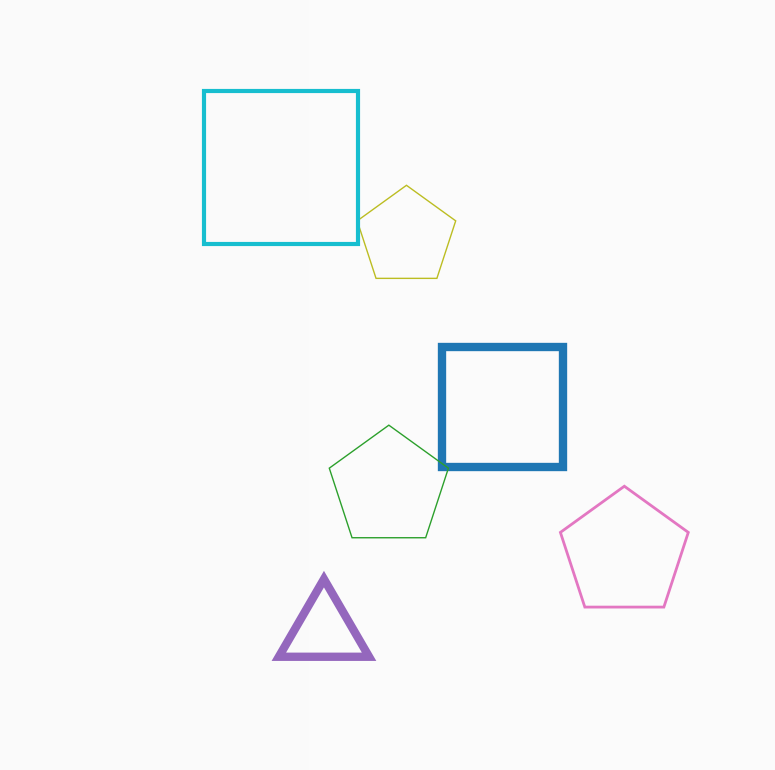[{"shape": "square", "thickness": 3, "radius": 0.39, "center": [0.649, 0.472]}, {"shape": "pentagon", "thickness": 0.5, "radius": 0.4, "center": [0.502, 0.367]}, {"shape": "triangle", "thickness": 3, "radius": 0.34, "center": [0.418, 0.181]}, {"shape": "pentagon", "thickness": 1, "radius": 0.43, "center": [0.806, 0.282]}, {"shape": "pentagon", "thickness": 0.5, "radius": 0.33, "center": [0.524, 0.693]}, {"shape": "square", "thickness": 1.5, "radius": 0.5, "center": [0.363, 0.782]}]